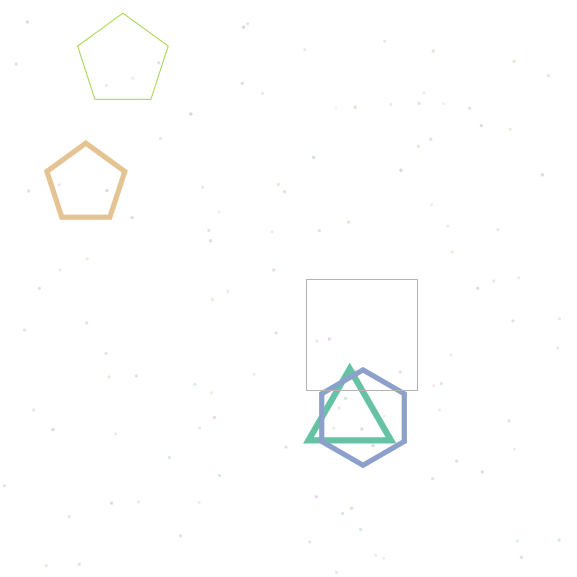[{"shape": "triangle", "thickness": 3, "radius": 0.41, "center": [0.606, 0.278]}, {"shape": "hexagon", "thickness": 2.5, "radius": 0.41, "center": [0.629, 0.276]}, {"shape": "pentagon", "thickness": 0.5, "radius": 0.41, "center": [0.213, 0.894]}, {"shape": "pentagon", "thickness": 2.5, "radius": 0.35, "center": [0.149, 0.68]}, {"shape": "square", "thickness": 0.5, "radius": 0.48, "center": [0.626, 0.42]}]